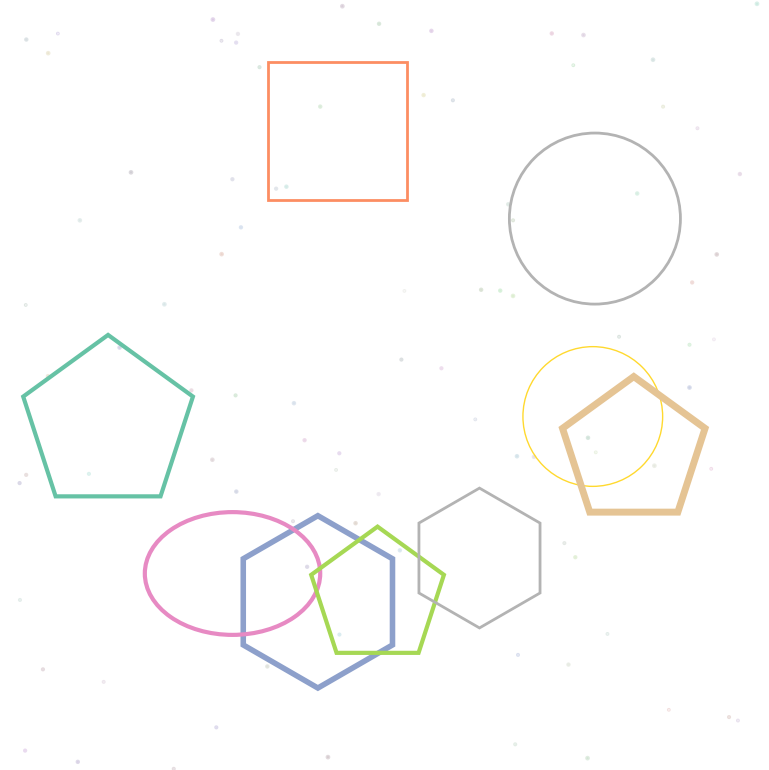[{"shape": "pentagon", "thickness": 1.5, "radius": 0.58, "center": [0.14, 0.449]}, {"shape": "square", "thickness": 1, "radius": 0.45, "center": [0.439, 0.83]}, {"shape": "hexagon", "thickness": 2, "radius": 0.56, "center": [0.413, 0.218]}, {"shape": "oval", "thickness": 1.5, "radius": 0.57, "center": [0.302, 0.255]}, {"shape": "pentagon", "thickness": 1.5, "radius": 0.45, "center": [0.49, 0.225]}, {"shape": "circle", "thickness": 0.5, "radius": 0.45, "center": [0.77, 0.459]}, {"shape": "pentagon", "thickness": 2.5, "radius": 0.49, "center": [0.823, 0.414]}, {"shape": "hexagon", "thickness": 1, "radius": 0.45, "center": [0.623, 0.275]}, {"shape": "circle", "thickness": 1, "radius": 0.56, "center": [0.773, 0.716]}]